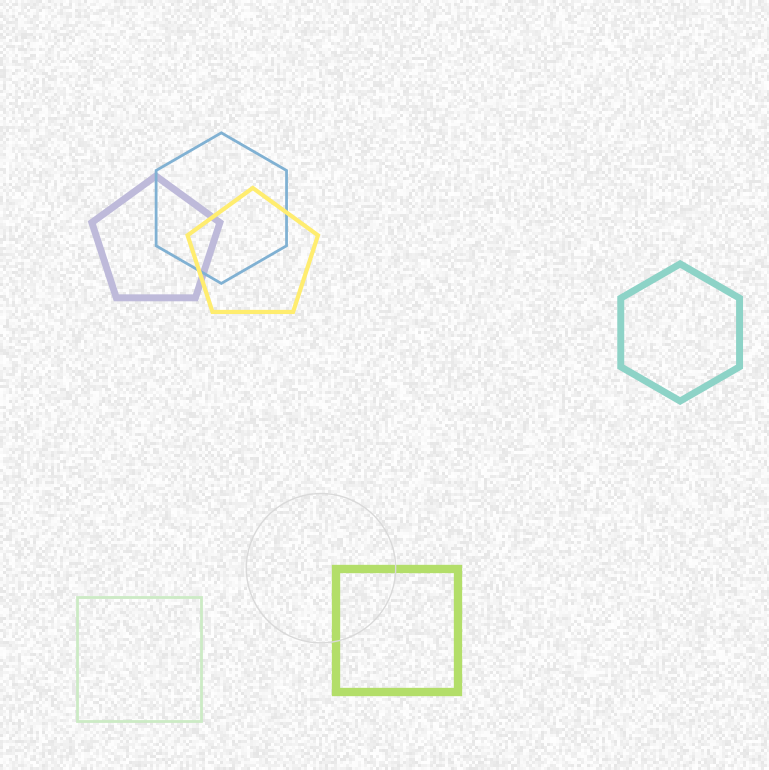[{"shape": "hexagon", "thickness": 2.5, "radius": 0.45, "center": [0.883, 0.568]}, {"shape": "pentagon", "thickness": 2.5, "radius": 0.44, "center": [0.202, 0.684]}, {"shape": "hexagon", "thickness": 1, "radius": 0.49, "center": [0.287, 0.73]}, {"shape": "square", "thickness": 3, "radius": 0.4, "center": [0.515, 0.181]}, {"shape": "circle", "thickness": 0.5, "radius": 0.48, "center": [0.417, 0.262]}, {"shape": "square", "thickness": 1, "radius": 0.4, "center": [0.18, 0.144]}, {"shape": "pentagon", "thickness": 1.5, "radius": 0.45, "center": [0.328, 0.667]}]